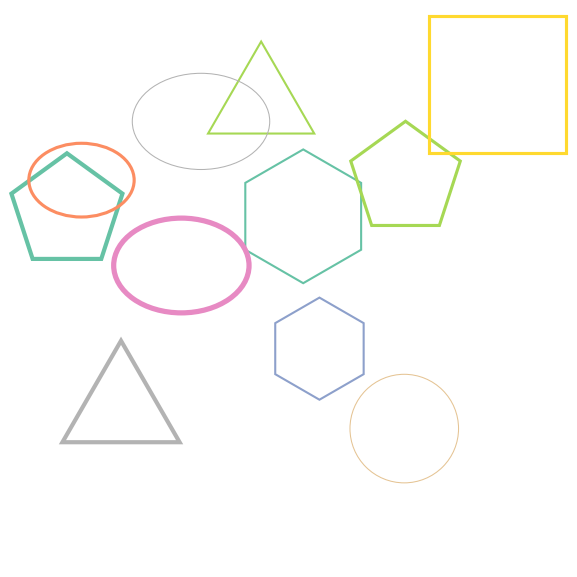[{"shape": "pentagon", "thickness": 2, "radius": 0.51, "center": [0.116, 0.633]}, {"shape": "hexagon", "thickness": 1, "radius": 0.58, "center": [0.525, 0.625]}, {"shape": "oval", "thickness": 1.5, "radius": 0.46, "center": [0.141, 0.687]}, {"shape": "hexagon", "thickness": 1, "radius": 0.44, "center": [0.553, 0.395]}, {"shape": "oval", "thickness": 2.5, "radius": 0.59, "center": [0.314, 0.539]}, {"shape": "pentagon", "thickness": 1.5, "radius": 0.5, "center": [0.702, 0.689]}, {"shape": "triangle", "thickness": 1, "radius": 0.53, "center": [0.452, 0.821]}, {"shape": "square", "thickness": 1.5, "radius": 0.59, "center": [0.862, 0.853]}, {"shape": "circle", "thickness": 0.5, "radius": 0.47, "center": [0.7, 0.257]}, {"shape": "triangle", "thickness": 2, "radius": 0.59, "center": [0.21, 0.292]}, {"shape": "oval", "thickness": 0.5, "radius": 0.59, "center": [0.348, 0.789]}]